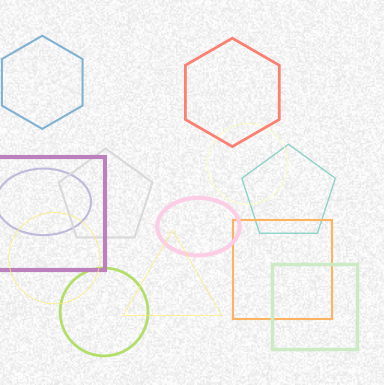[{"shape": "pentagon", "thickness": 1, "radius": 0.64, "center": [0.75, 0.497]}, {"shape": "circle", "thickness": 0.5, "radius": 0.52, "center": [0.643, 0.574]}, {"shape": "oval", "thickness": 1.5, "radius": 0.62, "center": [0.113, 0.476]}, {"shape": "hexagon", "thickness": 2, "radius": 0.7, "center": [0.603, 0.76]}, {"shape": "hexagon", "thickness": 1.5, "radius": 0.6, "center": [0.11, 0.786]}, {"shape": "square", "thickness": 1.5, "radius": 0.64, "center": [0.735, 0.301]}, {"shape": "circle", "thickness": 2, "radius": 0.57, "center": [0.27, 0.19]}, {"shape": "oval", "thickness": 3, "radius": 0.53, "center": [0.515, 0.411]}, {"shape": "pentagon", "thickness": 1.5, "radius": 0.64, "center": [0.274, 0.487]}, {"shape": "square", "thickness": 3, "radius": 0.74, "center": [0.126, 0.446]}, {"shape": "square", "thickness": 2.5, "radius": 0.55, "center": [0.816, 0.204]}, {"shape": "circle", "thickness": 0.5, "radius": 0.59, "center": [0.141, 0.329]}, {"shape": "triangle", "thickness": 0.5, "radius": 0.74, "center": [0.448, 0.255]}]